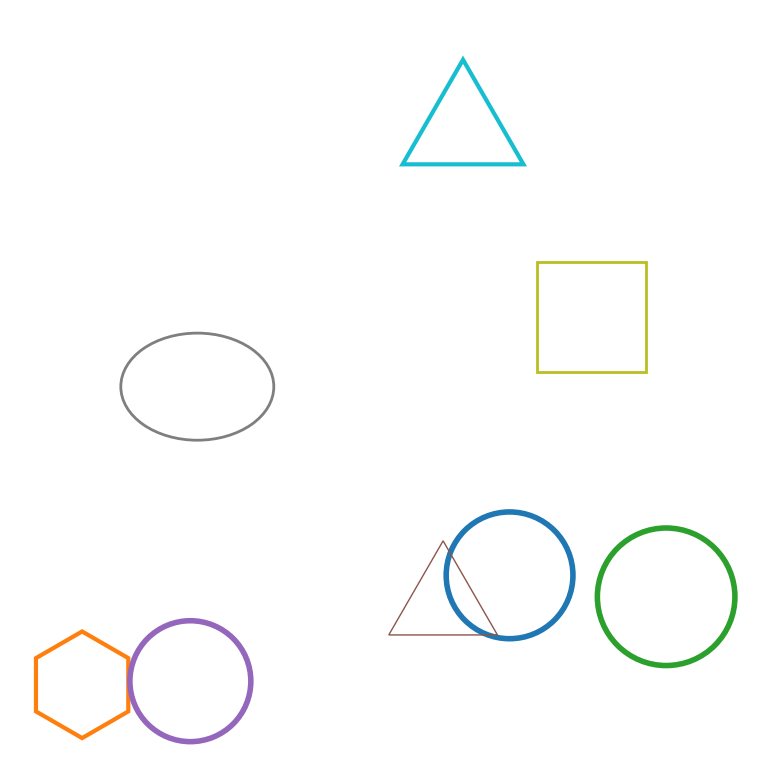[{"shape": "circle", "thickness": 2, "radius": 0.41, "center": [0.662, 0.253]}, {"shape": "hexagon", "thickness": 1.5, "radius": 0.35, "center": [0.107, 0.111]}, {"shape": "circle", "thickness": 2, "radius": 0.45, "center": [0.865, 0.225]}, {"shape": "circle", "thickness": 2, "radius": 0.39, "center": [0.247, 0.115]}, {"shape": "triangle", "thickness": 0.5, "radius": 0.41, "center": [0.575, 0.216]}, {"shape": "oval", "thickness": 1, "radius": 0.5, "center": [0.256, 0.498]}, {"shape": "square", "thickness": 1, "radius": 0.36, "center": [0.768, 0.589]}, {"shape": "triangle", "thickness": 1.5, "radius": 0.45, "center": [0.601, 0.832]}]